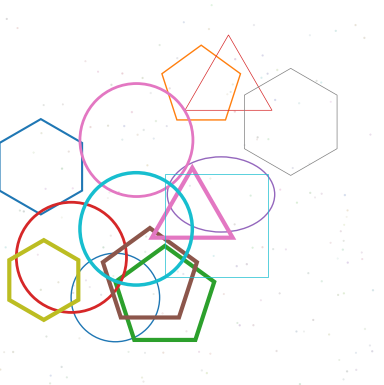[{"shape": "circle", "thickness": 1, "radius": 0.57, "center": [0.3, 0.227]}, {"shape": "hexagon", "thickness": 1.5, "radius": 0.62, "center": [0.106, 0.567]}, {"shape": "pentagon", "thickness": 1, "radius": 0.54, "center": [0.523, 0.775]}, {"shape": "pentagon", "thickness": 3, "radius": 0.67, "center": [0.428, 0.226]}, {"shape": "triangle", "thickness": 0.5, "radius": 0.65, "center": [0.593, 0.779]}, {"shape": "circle", "thickness": 2, "radius": 0.72, "center": [0.185, 0.332]}, {"shape": "oval", "thickness": 1, "radius": 0.7, "center": [0.574, 0.495]}, {"shape": "pentagon", "thickness": 3, "radius": 0.64, "center": [0.389, 0.279]}, {"shape": "triangle", "thickness": 3, "radius": 0.61, "center": [0.499, 0.443]}, {"shape": "circle", "thickness": 2, "radius": 0.73, "center": [0.354, 0.636]}, {"shape": "hexagon", "thickness": 0.5, "radius": 0.7, "center": [0.755, 0.683]}, {"shape": "hexagon", "thickness": 3, "radius": 0.52, "center": [0.114, 0.273]}, {"shape": "square", "thickness": 0.5, "radius": 0.67, "center": [0.562, 0.415]}, {"shape": "circle", "thickness": 2.5, "radius": 0.73, "center": [0.354, 0.406]}]